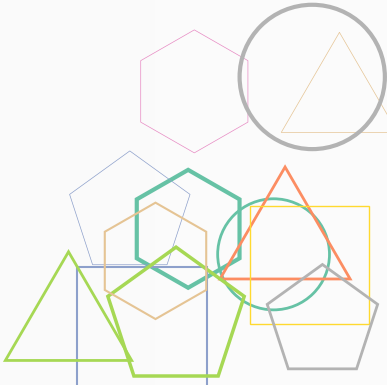[{"shape": "hexagon", "thickness": 3, "radius": 0.77, "center": [0.486, 0.406]}, {"shape": "circle", "thickness": 2, "radius": 0.72, "center": [0.706, 0.339]}, {"shape": "triangle", "thickness": 2, "radius": 0.97, "center": [0.736, 0.372]}, {"shape": "square", "thickness": 1.5, "radius": 0.84, "center": [0.366, 0.138]}, {"shape": "pentagon", "thickness": 0.5, "radius": 0.82, "center": [0.335, 0.445]}, {"shape": "hexagon", "thickness": 0.5, "radius": 0.8, "center": [0.501, 0.763]}, {"shape": "triangle", "thickness": 2, "radius": 0.94, "center": [0.177, 0.158]}, {"shape": "pentagon", "thickness": 2.5, "radius": 0.93, "center": [0.454, 0.173]}, {"shape": "square", "thickness": 1, "radius": 0.77, "center": [0.798, 0.313]}, {"shape": "hexagon", "thickness": 1.5, "radius": 0.76, "center": [0.401, 0.322]}, {"shape": "triangle", "thickness": 0.5, "radius": 0.87, "center": [0.876, 0.743]}, {"shape": "pentagon", "thickness": 2, "radius": 0.75, "center": [0.832, 0.163]}, {"shape": "circle", "thickness": 3, "radius": 0.94, "center": [0.806, 0.8]}]